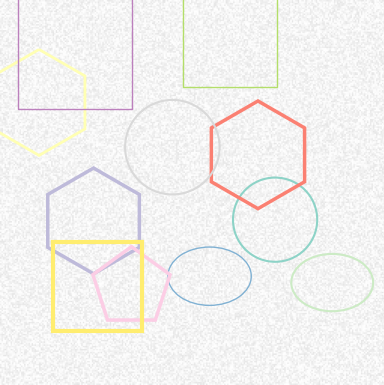[{"shape": "circle", "thickness": 1.5, "radius": 0.55, "center": [0.715, 0.429]}, {"shape": "hexagon", "thickness": 2, "radius": 0.69, "center": [0.101, 0.734]}, {"shape": "hexagon", "thickness": 2.5, "radius": 0.69, "center": [0.243, 0.426]}, {"shape": "hexagon", "thickness": 2.5, "radius": 0.7, "center": [0.67, 0.598]}, {"shape": "oval", "thickness": 1, "radius": 0.54, "center": [0.544, 0.283]}, {"shape": "square", "thickness": 1, "radius": 0.62, "center": [0.597, 0.897]}, {"shape": "pentagon", "thickness": 2.5, "radius": 0.53, "center": [0.341, 0.254]}, {"shape": "circle", "thickness": 1.5, "radius": 0.61, "center": [0.448, 0.618]}, {"shape": "square", "thickness": 1, "radius": 0.74, "center": [0.195, 0.865]}, {"shape": "oval", "thickness": 1.5, "radius": 0.53, "center": [0.863, 0.266]}, {"shape": "square", "thickness": 3, "radius": 0.58, "center": [0.253, 0.255]}]